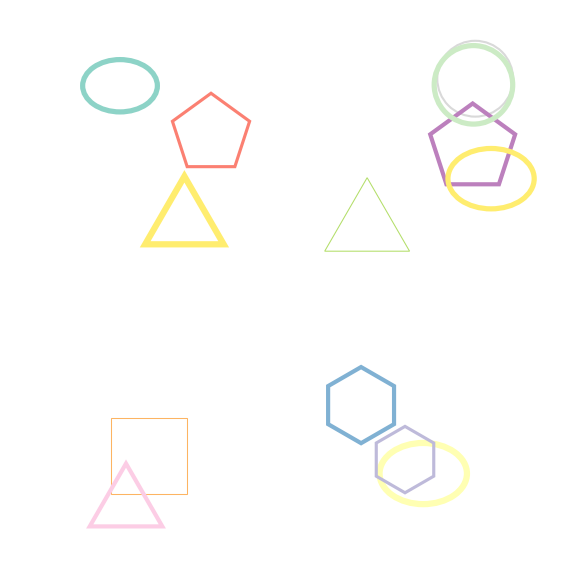[{"shape": "oval", "thickness": 2.5, "radius": 0.32, "center": [0.208, 0.851]}, {"shape": "oval", "thickness": 3, "radius": 0.38, "center": [0.733, 0.179]}, {"shape": "hexagon", "thickness": 1.5, "radius": 0.29, "center": [0.701, 0.203]}, {"shape": "pentagon", "thickness": 1.5, "radius": 0.35, "center": [0.365, 0.767]}, {"shape": "hexagon", "thickness": 2, "radius": 0.33, "center": [0.625, 0.298]}, {"shape": "square", "thickness": 0.5, "radius": 0.33, "center": [0.258, 0.21]}, {"shape": "triangle", "thickness": 0.5, "radius": 0.42, "center": [0.636, 0.607]}, {"shape": "triangle", "thickness": 2, "radius": 0.36, "center": [0.218, 0.124]}, {"shape": "circle", "thickness": 1, "radius": 0.33, "center": [0.823, 0.863]}, {"shape": "pentagon", "thickness": 2, "radius": 0.39, "center": [0.818, 0.743]}, {"shape": "circle", "thickness": 2.5, "radius": 0.34, "center": [0.82, 0.852]}, {"shape": "triangle", "thickness": 3, "radius": 0.39, "center": [0.319, 0.615]}, {"shape": "oval", "thickness": 2.5, "radius": 0.37, "center": [0.85, 0.69]}]